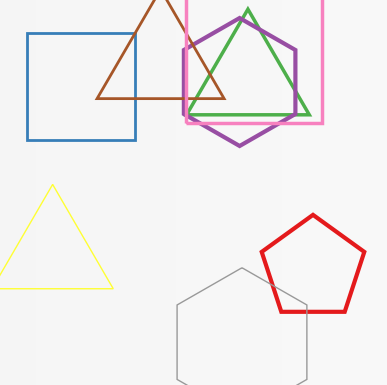[{"shape": "pentagon", "thickness": 3, "radius": 0.7, "center": [0.808, 0.303]}, {"shape": "square", "thickness": 2, "radius": 0.7, "center": [0.208, 0.775]}, {"shape": "triangle", "thickness": 2.5, "radius": 0.91, "center": [0.64, 0.793]}, {"shape": "hexagon", "thickness": 3, "radius": 0.83, "center": [0.618, 0.787]}, {"shape": "triangle", "thickness": 1, "radius": 0.9, "center": [0.136, 0.34]}, {"shape": "triangle", "thickness": 2, "radius": 0.95, "center": [0.414, 0.838]}, {"shape": "square", "thickness": 2.5, "radius": 0.87, "center": [0.656, 0.854]}, {"shape": "hexagon", "thickness": 1, "radius": 0.97, "center": [0.624, 0.111]}]